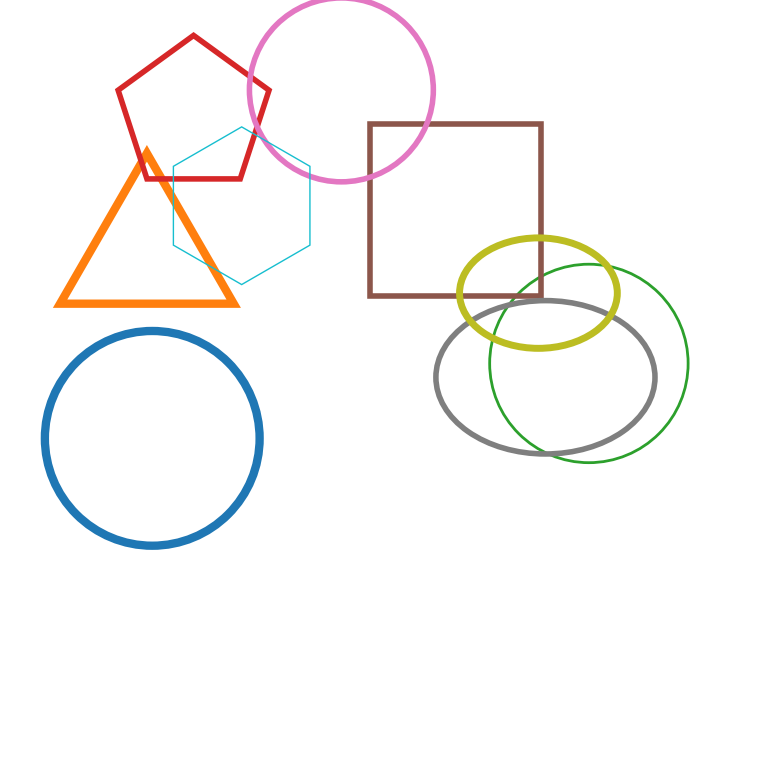[{"shape": "circle", "thickness": 3, "radius": 0.7, "center": [0.198, 0.431]}, {"shape": "triangle", "thickness": 3, "radius": 0.65, "center": [0.191, 0.671]}, {"shape": "circle", "thickness": 1, "radius": 0.64, "center": [0.765, 0.528]}, {"shape": "pentagon", "thickness": 2, "radius": 0.52, "center": [0.251, 0.851]}, {"shape": "square", "thickness": 2, "radius": 0.56, "center": [0.592, 0.728]}, {"shape": "circle", "thickness": 2, "radius": 0.6, "center": [0.443, 0.883]}, {"shape": "oval", "thickness": 2, "radius": 0.71, "center": [0.708, 0.51]}, {"shape": "oval", "thickness": 2.5, "radius": 0.51, "center": [0.699, 0.619]}, {"shape": "hexagon", "thickness": 0.5, "radius": 0.51, "center": [0.314, 0.733]}]